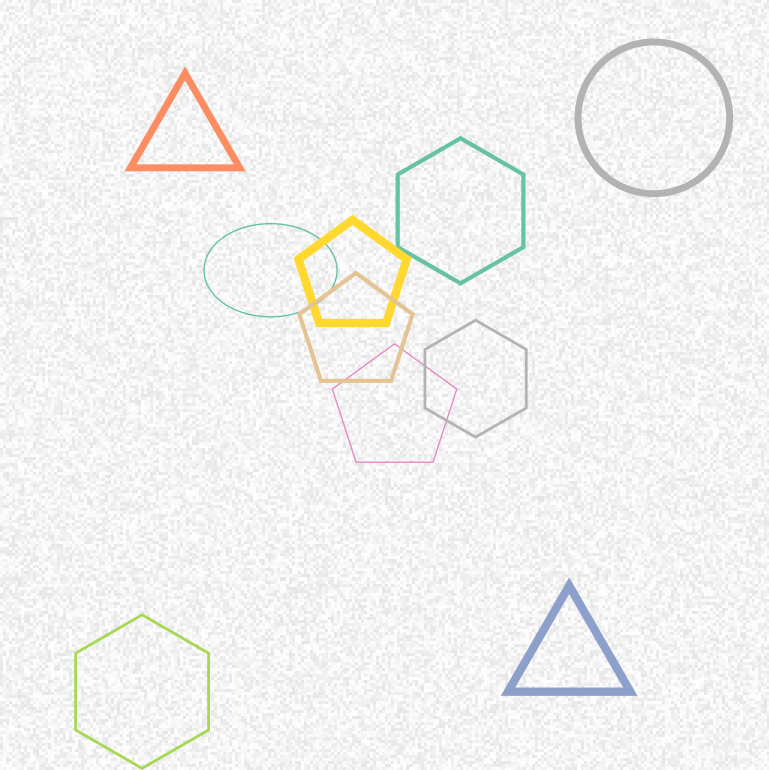[{"shape": "oval", "thickness": 0.5, "radius": 0.43, "center": [0.351, 0.649]}, {"shape": "hexagon", "thickness": 1.5, "radius": 0.47, "center": [0.598, 0.726]}, {"shape": "triangle", "thickness": 2.5, "radius": 0.41, "center": [0.24, 0.823]}, {"shape": "triangle", "thickness": 3, "radius": 0.46, "center": [0.739, 0.148]}, {"shape": "pentagon", "thickness": 0.5, "radius": 0.42, "center": [0.512, 0.469]}, {"shape": "hexagon", "thickness": 1, "radius": 0.5, "center": [0.185, 0.102]}, {"shape": "pentagon", "thickness": 3, "radius": 0.37, "center": [0.458, 0.64]}, {"shape": "pentagon", "thickness": 1.5, "radius": 0.39, "center": [0.462, 0.568]}, {"shape": "hexagon", "thickness": 1, "radius": 0.38, "center": [0.618, 0.508]}, {"shape": "circle", "thickness": 2.5, "radius": 0.49, "center": [0.849, 0.847]}]